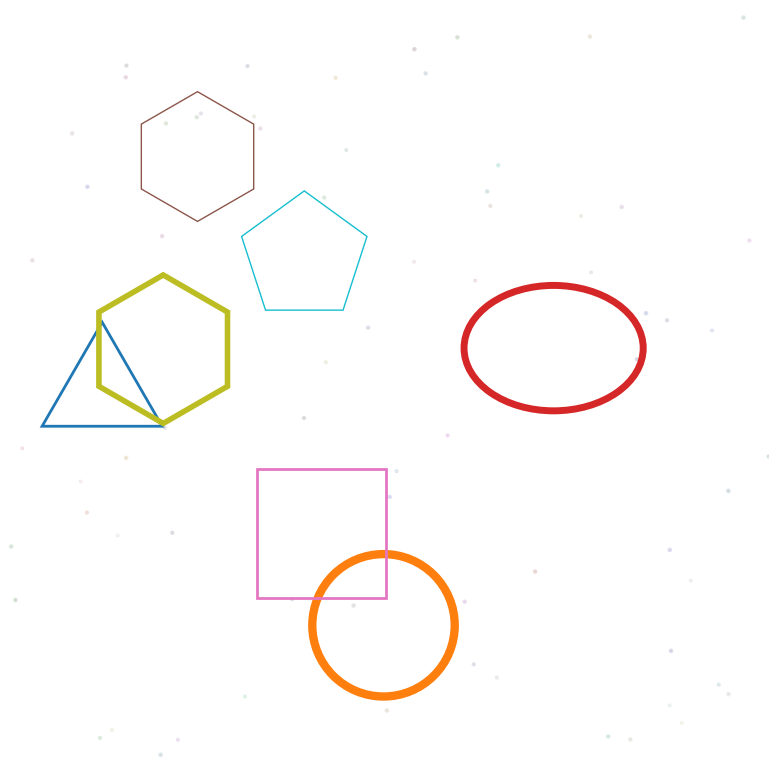[{"shape": "triangle", "thickness": 1, "radius": 0.45, "center": [0.133, 0.491]}, {"shape": "circle", "thickness": 3, "radius": 0.46, "center": [0.498, 0.188]}, {"shape": "oval", "thickness": 2.5, "radius": 0.58, "center": [0.719, 0.548]}, {"shape": "hexagon", "thickness": 0.5, "radius": 0.42, "center": [0.257, 0.797]}, {"shape": "square", "thickness": 1, "radius": 0.42, "center": [0.417, 0.307]}, {"shape": "hexagon", "thickness": 2, "radius": 0.48, "center": [0.212, 0.547]}, {"shape": "pentagon", "thickness": 0.5, "radius": 0.43, "center": [0.395, 0.666]}]